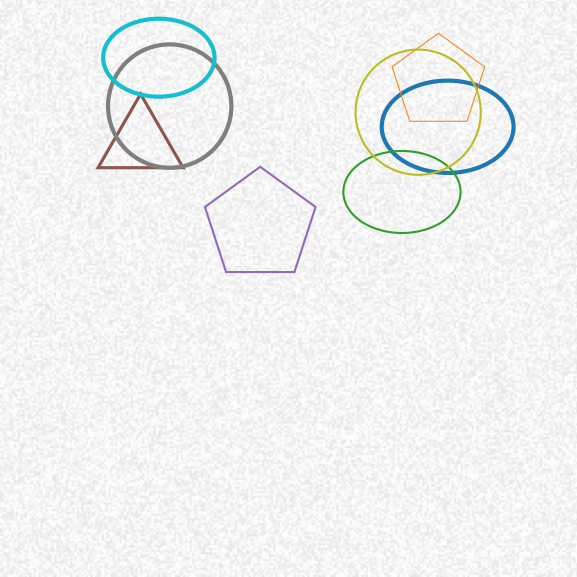[{"shape": "oval", "thickness": 2, "radius": 0.57, "center": [0.775, 0.78]}, {"shape": "pentagon", "thickness": 0.5, "radius": 0.42, "center": [0.759, 0.857]}, {"shape": "oval", "thickness": 1, "radius": 0.51, "center": [0.696, 0.667]}, {"shape": "pentagon", "thickness": 1, "radius": 0.5, "center": [0.451, 0.61]}, {"shape": "triangle", "thickness": 1.5, "radius": 0.43, "center": [0.243, 0.751]}, {"shape": "circle", "thickness": 2, "radius": 0.53, "center": [0.294, 0.816]}, {"shape": "circle", "thickness": 1, "radius": 0.54, "center": [0.724, 0.805]}, {"shape": "oval", "thickness": 2, "radius": 0.48, "center": [0.275, 0.899]}]